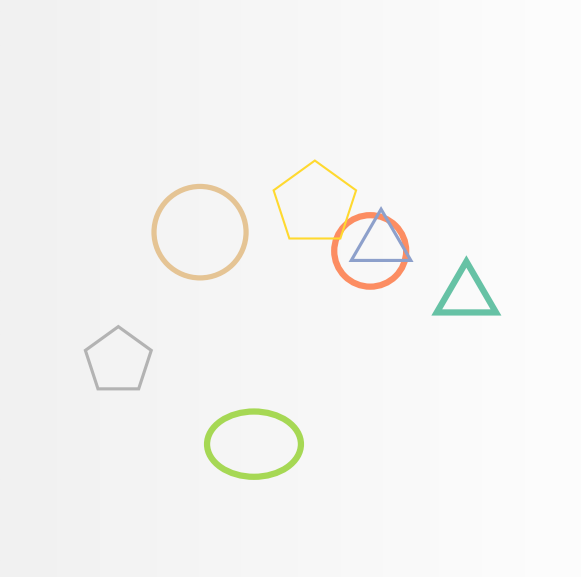[{"shape": "triangle", "thickness": 3, "radius": 0.29, "center": [0.802, 0.488]}, {"shape": "circle", "thickness": 3, "radius": 0.31, "center": [0.637, 0.565]}, {"shape": "triangle", "thickness": 1.5, "radius": 0.3, "center": [0.656, 0.578]}, {"shape": "oval", "thickness": 3, "radius": 0.4, "center": [0.437, 0.23]}, {"shape": "pentagon", "thickness": 1, "radius": 0.37, "center": [0.542, 0.647]}, {"shape": "circle", "thickness": 2.5, "radius": 0.4, "center": [0.344, 0.597]}, {"shape": "pentagon", "thickness": 1.5, "radius": 0.3, "center": [0.204, 0.374]}]